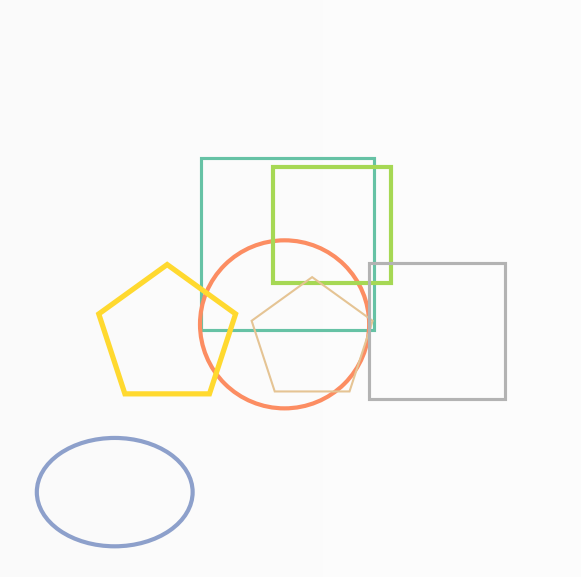[{"shape": "square", "thickness": 1.5, "radius": 0.74, "center": [0.495, 0.577]}, {"shape": "circle", "thickness": 2, "radius": 0.73, "center": [0.49, 0.437]}, {"shape": "oval", "thickness": 2, "radius": 0.67, "center": [0.197, 0.147]}, {"shape": "square", "thickness": 2, "radius": 0.51, "center": [0.571, 0.609]}, {"shape": "pentagon", "thickness": 2.5, "radius": 0.62, "center": [0.288, 0.417]}, {"shape": "pentagon", "thickness": 1, "radius": 0.55, "center": [0.537, 0.41]}, {"shape": "square", "thickness": 1.5, "radius": 0.59, "center": [0.751, 0.426]}]